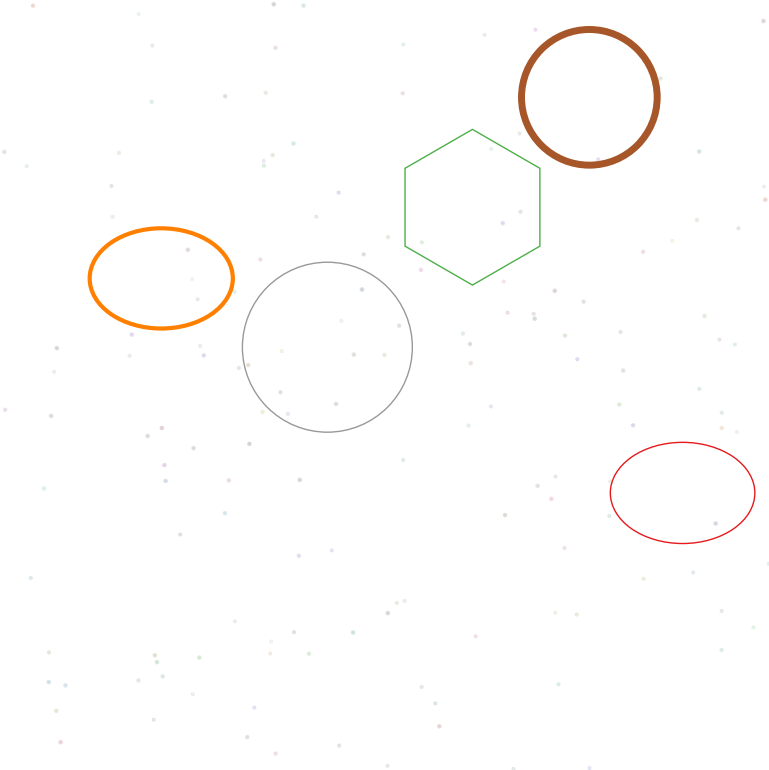[{"shape": "oval", "thickness": 0.5, "radius": 0.47, "center": [0.886, 0.36]}, {"shape": "hexagon", "thickness": 0.5, "radius": 0.51, "center": [0.614, 0.731]}, {"shape": "oval", "thickness": 1.5, "radius": 0.46, "center": [0.209, 0.638]}, {"shape": "circle", "thickness": 2.5, "radius": 0.44, "center": [0.765, 0.874]}, {"shape": "circle", "thickness": 0.5, "radius": 0.55, "center": [0.425, 0.549]}]